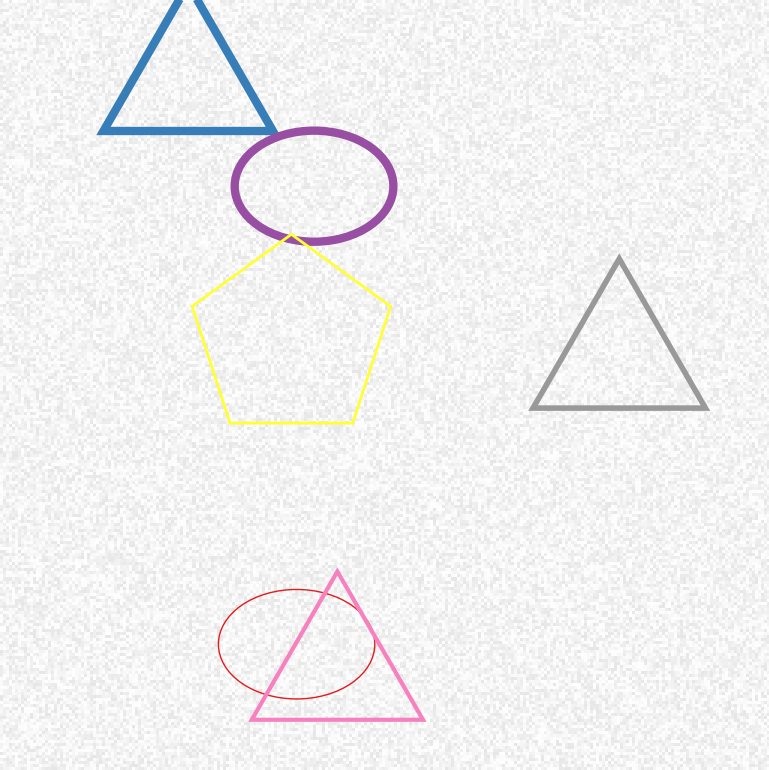[{"shape": "oval", "thickness": 0.5, "radius": 0.51, "center": [0.385, 0.163]}, {"shape": "triangle", "thickness": 3, "radius": 0.64, "center": [0.244, 0.893]}, {"shape": "oval", "thickness": 3, "radius": 0.52, "center": [0.408, 0.758]}, {"shape": "pentagon", "thickness": 1, "radius": 0.68, "center": [0.378, 0.56]}, {"shape": "triangle", "thickness": 1.5, "radius": 0.64, "center": [0.438, 0.129]}, {"shape": "triangle", "thickness": 2, "radius": 0.65, "center": [0.804, 0.535]}]